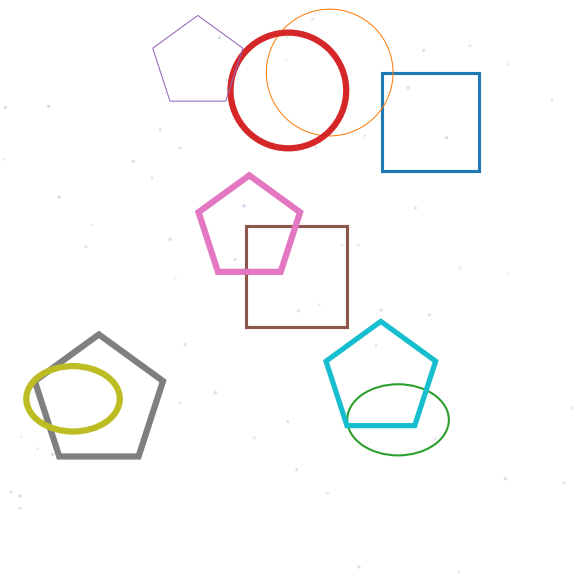[{"shape": "square", "thickness": 1.5, "radius": 0.42, "center": [0.746, 0.788]}, {"shape": "circle", "thickness": 0.5, "radius": 0.55, "center": [0.571, 0.874]}, {"shape": "oval", "thickness": 1, "radius": 0.44, "center": [0.689, 0.272]}, {"shape": "circle", "thickness": 3, "radius": 0.5, "center": [0.499, 0.843]}, {"shape": "pentagon", "thickness": 0.5, "radius": 0.41, "center": [0.343, 0.89]}, {"shape": "square", "thickness": 1.5, "radius": 0.43, "center": [0.513, 0.52]}, {"shape": "pentagon", "thickness": 3, "radius": 0.46, "center": [0.432, 0.603]}, {"shape": "pentagon", "thickness": 3, "radius": 0.58, "center": [0.171, 0.303]}, {"shape": "oval", "thickness": 3, "radius": 0.4, "center": [0.127, 0.309]}, {"shape": "pentagon", "thickness": 2.5, "radius": 0.5, "center": [0.659, 0.343]}]